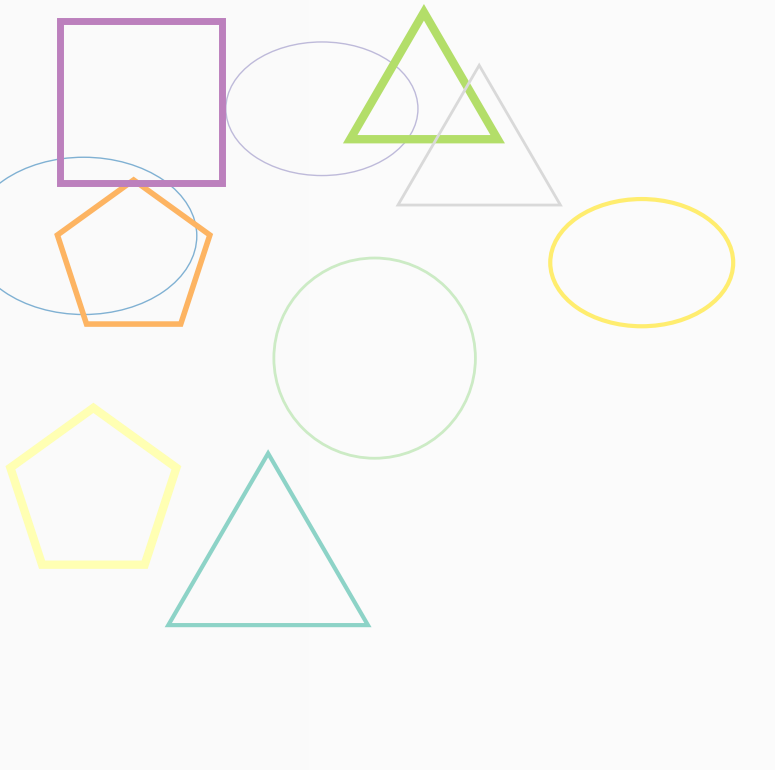[{"shape": "triangle", "thickness": 1.5, "radius": 0.74, "center": [0.346, 0.263]}, {"shape": "pentagon", "thickness": 3, "radius": 0.56, "center": [0.121, 0.358]}, {"shape": "oval", "thickness": 0.5, "radius": 0.62, "center": [0.415, 0.859]}, {"shape": "oval", "thickness": 0.5, "radius": 0.73, "center": [0.108, 0.694]}, {"shape": "pentagon", "thickness": 2, "radius": 0.52, "center": [0.172, 0.663]}, {"shape": "triangle", "thickness": 3, "radius": 0.55, "center": [0.547, 0.874]}, {"shape": "triangle", "thickness": 1, "radius": 0.61, "center": [0.618, 0.794]}, {"shape": "square", "thickness": 2.5, "radius": 0.52, "center": [0.182, 0.868]}, {"shape": "circle", "thickness": 1, "radius": 0.65, "center": [0.483, 0.535]}, {"shape": "oval", "thickness": 1.5, "radius": 0.59, "center": [0.828, 0.659]}]